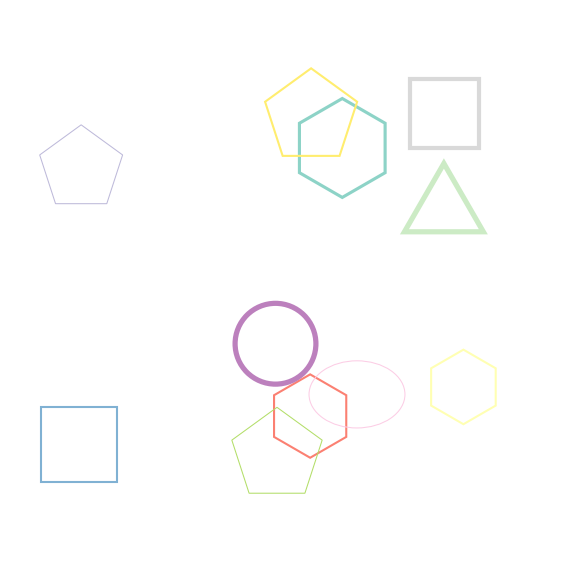[{"shape": "hexagon", "thickness": 1.5, "radius": 0.43, "center": [0.593, 0.743]}, {"shape": "hexagon", "thickness": 1, "radius": 0.32, "center": [0.802, 0.329]}, {"shape": "pentagon", "thickness": 0.5, "radius": 0.38, "center": [0.141, 0.708]}, {"shape": "hexagon", "thickness": 1, "radius": 0.36, "center": [0.537, 0.279]}, {"shape": "square", "thickness": 1, "radius": 0.33, "center": [0.137, 0.23]}, {"shape": "pentagon", "thickness": 0.5, "radius": 0.41, "center": [0.48, 0.212]}, {"shape": "oval", "thickness": 0.5, "radius": 0.42, "center": [0.618, 0.316]}, {"shape": "square", "thickness": 2, "radius": 0.3, "center": [0.77, 0.802]}, {"shape": "circle", "thickness": 2.5, "radius": 0.35, "center": [0.477, 0.404]}, {"shape": "triangle", "thickness": 2.5, "radius": 0.39, "center": [0.769, 0.637]}, {"shape": "pentagon", "thickness": 1, "radius": 0.42, "center": [0.539, 0.797]}]